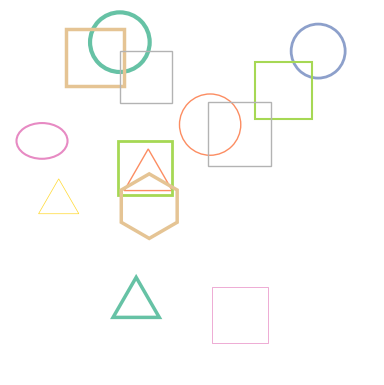[{"shape": "circle", "thickness": 3, "radius": 0.39, "center": [0.311, 0.89]}, {"shape": "triangle", "thickness": 2.5, "radius": 0.35, "center": [0.354, 0.21]}, {"shape": "circle", "thickness": 1, "radius": 0.4, "center": [0.546, 0.676]}, {"shape": "triangle", "thickness": 1, "radius": 0.36, "center": [0.385, 0.541]}, {"shape": "circle", "thickness": 2, "radius": 0.35, "center": [0.826, 0.867]}, {"shape": "oval", "thickness": 1.5, "radius": 0.33, "center": [0.109, 0.634]}, {"shape": "square", "thickness": 0.5, "radius": 0.36, "center": [0.623, 0.181]}, {"shape": "square", "thickness": 2, "radius": 0.35, "center": [0.376, 0.564]}, {"shape": "square", "thickness": 1.5, "radius": 0.37, "center": [0.737, 0.765]}, {"shape": "triangle", "thickness": 0.5, "radius": 0.3, "center": [0.152, 0.475]}, {"shape": "square", "thickness": 2.5, "radius": 0.37, "center": [0.247, 0.851]}, {"shape": "hexagon", "thickness": 2.5, "radius": 0.42, "center": [0.388, 0.465]}, {"shape": "square", "thickness": 1, "radius": 0.41, "center": [0.622, 0.651]}, {"shape": "square", "thickness": 1, "radius": 0.34, "center": [0.379, 0.8]}]